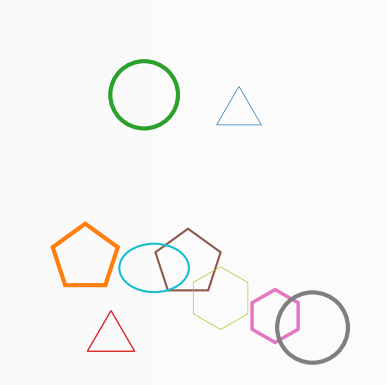[{"shape": "triangle", "thickness": 0.5, "radius": 0.33, "center": [0.617, 0.709]}, {"shape": "pentagon", "thickness": 3, "radius": 0.44, "center": [0.22, 0.331]}, {"shape": "circle", "thickness": 3, "radius": 0.44, "center": [0.372, 0.754]}, {"shape": "triangle", "thickness": 1, "radius": 0.35, "center": [0.286, 0.123]}, {"shape": "pentagon", "thickness": 1.5, "radius": 0.44, "center": [0.485, 0.317]}, {"shape": "hexagon", "thickness": 2.5, "radius": 0.34, "center": [0.71, 0.179]}, {"shape": "circle", "thickness": 3, "radius": 0.46, "center": [0.807, 0.149]}, {"shape": "hexagon", "thickness": 0.5, "radius": 0.41, "center": [0.569, 0.226]}, {"shape": "oval", "thickness": 1.5, "radius": 0.45, "center": [0.398, 0.304]}]